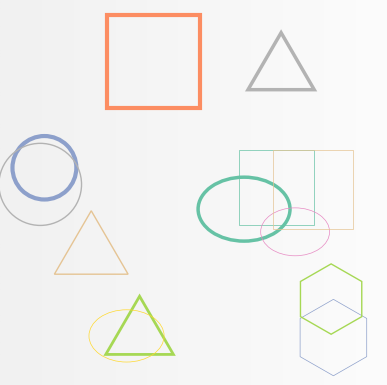[{"shape": "square", "thickness": 0.5, "radius": 0.49, "center": [0.713, 0.514]}, {"shape": "oval", "thickness": 2.5, "radius": 0.59, "center": [0.63, 0.457]}, {"shape": "square", "thickness": 3, "radius": 0.6, "center": [0.396, 0.84]}, {"shape": "hexagon", "thickness": 0.5, "radius": 0.5, "center": [0.86, 0.123]}, {"shape": "circle", "thickness": 3, "radius": 0.41, "center": [0.115, 0.564]}, {"shape": "oval", "thickness": 0.5, "radius": 0.44, "center": [0.762, 0.398]}, {"shape": "hexagon", "thickness": 1, "radius": 0.46, "center": [0.854, 0.223]}, {"shape": "triangle", "thickness": 2, "radius": 0.5, "center": [0.36, 0.13]}, {"shape": "oval", "thickness": 0.5, "radius": 0.48, "center": [0.327, 0.128]}, {"shape": "square", "thickness": 0.5, "radius": 0.51, "center": [0.808, 0.507]}, {"shape": "triangle", "thickness": 1, "radius": 0.55, "center": [0.235, 0.343]}, {"shape": "triangle", "thickness": 2.5, "radius": 0.49, "center": [0.725, 0.816]}, {"shape": "circle", "thickness": 1, "radius": 0.53, "center": [0.104, 0.521]}]